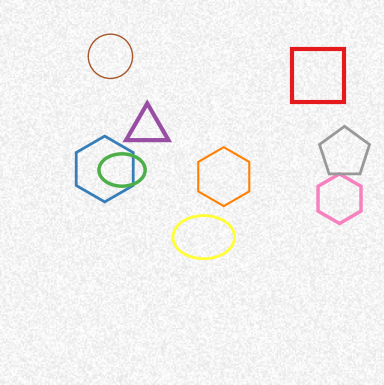[{"shape": "square", "thickness": 3, "radius": 0.34, "center": [0.826, 0.803]}, {"shape": "hexagon", "thickness": 2, "radius": 0.43, "center": [0.272, 0.561]}, {"shape": "oval", "thickness": 2.5, "radius": 0.3, "center": [0.317, 0.558]}, {"shape": "triangle", "thickness": 3, "radius": 0.32, "center": [0.383, 0.668]}, {"shape": "hexagon", "thickness": 1.5, "radius": 0.38, "center": [0.581, 0.541]}, {"shape": "oval", "thickness": 2, "radius": 0.4, "center": [0.529, 0.384]}, {"shape": "circle", "thickness": 1, "radius": 0.29, "center": [0.287, 0.854]}, {"shape": "hexagon", "thickness": 2.5, "radius": 0.32, "center": [0.882, 0.484]}, {"shape": "pentagon", "thickness": 2, "radius": 0.34, "center": [0.895, 0.604]}]